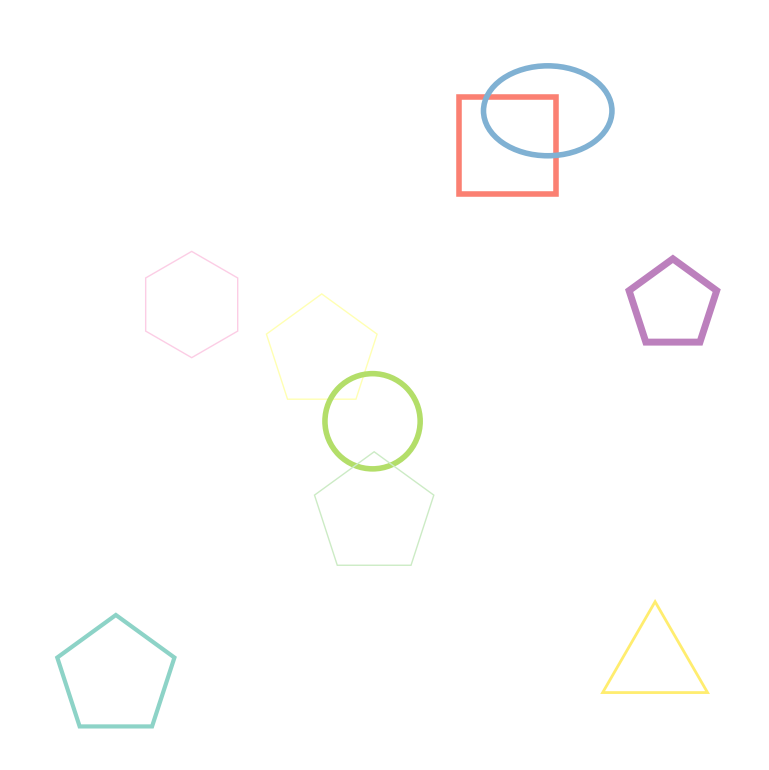[{"shape": "pentagon", "thickness": 1.5, "radius": 0.4, "center": [0.15, 0.121]}, {"shape": "pentagon", "thickness": 0.5, "radius": 0.38, "center": [0.418, 0.543]}, {"shape": "square", "thickness": 2, "radius": 0.32, "center": [0.659, 0.811]}, {"shape": "oval", "thickness": 2, "radius": 0.42, "center": [0.711, 0.856]}, {"shape": "circle", "thickness": 2, "radius": 0.31, "center": [0.484, 0.453]}, {"shape": "hexagon", "thickness": 0.5, "radius": 0.34, "center": [0.249, 0.605]}, {"shape": "pentagon", "thickness": 2.5, "radius": 0.3, "center": [0.874, 0.604]}, {"shape": "pentagon", "thickness": 0.5, "radius": 0.41, "center": [0.486, 0.332]}, {"shape": "triangle", "thickness": 1, "radius": 0.39, "center": [0.851, 0.14]}]